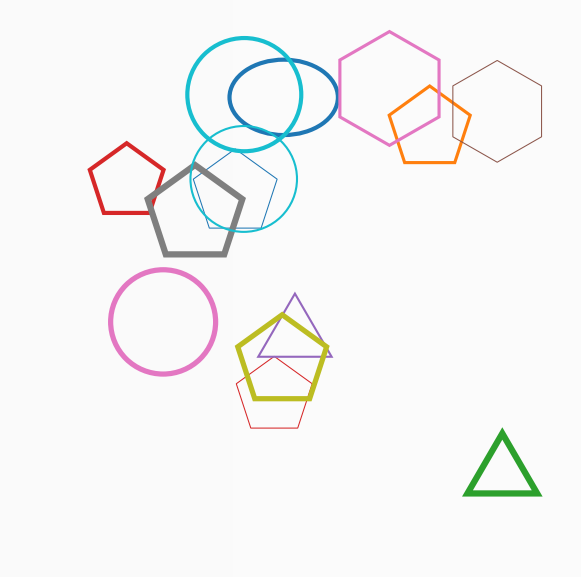[{"shape": "oval", "thickness": 2, "radius": 0.47, "center": [0.488, 0.831]}, {"shape": "pentagon", "thickness": 0.5, "radius": 0.38, "center": [0.405, 0.665]}, {"shape": "pentagon", "thickness": 1.5, "radius": 0.37, "center": [0.739, 0.777]}, {"shape": "triangle", "thickness": 3, "radius": 0.35, "center": [0.864, 0.179]}, {"shape": "pentagon", "thickness": 0.5, "radius": 0.34, "center": [0.472, 0.313]}, {"shape": "pentagon", "thickness": 2, "radius": 0.33, "center": [0.218, 0.684]}, {"shape": "triangle", "thickness": 1, "radius": 0.36, "center": [0.507, 0.418]}, {"shape": "hexagon", "thickness": 0.5, "radius": 0.44, "center": [0.855, 0.806]}, {"shape": "hexagon", "thickness": 1.5, "radius": 0.49, "center": [0.67, 0.846]}, {"shape": "circle", "thickness": 2.5, "radius": 0.45, "center": [0.281, 0.442]}, {"shape": "pentagon", "thickness": 3, "radius": 0.43, "center": [0.335, 0.628]}, {"shape": "pentagon", "thickness": 2.5, "radius": 0.4, "center": [0.485, 0.374]}, {"shape": "circle", "thickness": 2, "radius": 0.49, "center": [0.42, 0.835]}, {"shape": "circle", "thickness": 1, "radius": 0.46, "center": [0.419, 0.689]}]